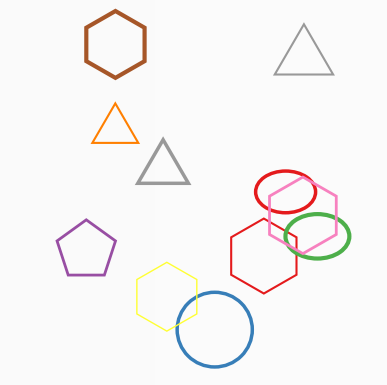[{"shape": "hexagon", "thickness": 1.5, "radius": 0.49, "center": [0.681, 0.335]}, {"shape": "oval", "thickness": 2.5, "radius": 0.39, "center": [0.737, 0.502]}, {"shape": "circle", "thickness": 2.5, "radius": 0.48, "center": [0.554, 0.144]}, {"shape": "oval", "thickness": 3, "radius": 0.41, "center": [0.819, 0.386]}, {"shape": "pentagon", "thickness": 2, "radius": 0.4, "center": [0.223, 0.35]}, {"shape": "triangle", "thickness": 1.5, "radius": 0.34, "center": [0.298, 0.663]}, {"shape": "hexagon", "thickness": 1, "radius": 0.45, "center": [0.431, 0.229]}, {"shape": "hexagon", "thickness": 3, "radius": 0.43, "center": [0.298, 0.885]}, {"shape": "hexagon", "thickness": 2, "radius": 0.5, "center": [0.782, 0.441]}, {"shape": "triangle", "thickness": 2.5, "radius": 0.38, "center": [0.421, 0.562]}, {"shape": "triangle", "thickness": 1.5, "radius": 0.44, "center": [0.784, 0.85]}]